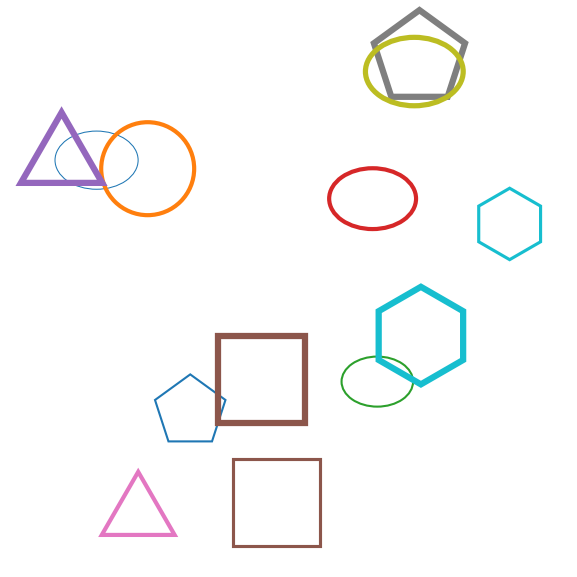[{"shape": "oval", "thickness": 0.5, "radius": 0.36, "center": [0.167, 0.722]}, {"shape": "pentagon", "thickness": 1, "radius": 0.32, "center": [0.329, 0.287]}, {"shape": "circle", "thickness": 2, "radius": 0.4, "center": [0.256, 0.707]}, {"shape": "oval", "thickness": 1, "radius": 0.31, "center": [0.653, 0.338]}, {"shape": "oval", "thickness": 2, "radius": 0.38, "center": [0.645, 0.655]}, {"shape": "triangle", "thickness": 3, "radius": 0.41, "center": [0.107, 0.723]}, {"shape": "square", "thickness": 1.5, "radius": 0.38, "center": [0.478, 0.129]}, {"shape": "square", "thickness": 3, "radius": 0.38, "center": [0.453, 0.342]}, {"shape": "triangle", "thickness": 2, "radius": 0.36, "center": [0.239, 0.109]}, {"shape": "pentagon", "thickness": 3, "radius": 0.41, "center": [0.726, 0.899]}, {"shape": "oval", "thickness": 2.5, "radius": 0.42, "center": [0.717, 0.875]}, {"shape": "hexagon", "thickness": 1.5, "radius": 0.31, "center": [0.883, 0.611]}, {"shape": "hexagon", "thickness": 3, "radius": 0.42, "center": [0.729, 0.418]}]